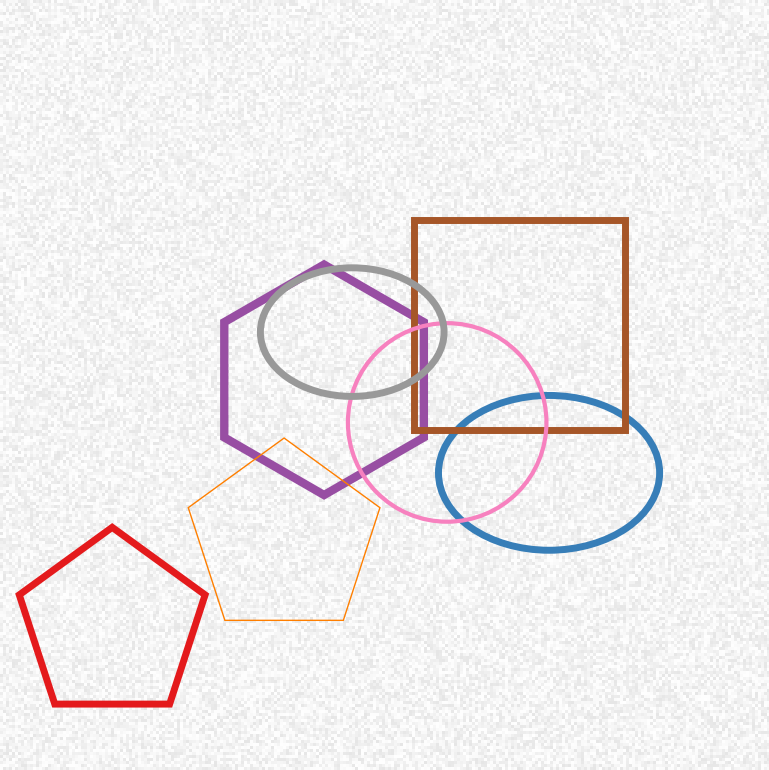[{"shape": "pentagon", "thickness": 2.5, "radius": 0.63, "center": [0.146, 0.188]}, {"shape": "oval", "thickness": 2.5, "radius": 0.72, "center": [0.713, 0.386]}, {"shape": "hexagon", "thickness": 3, "radius": 0.75, "center": [0.421, 0.507]}, {"shape": "pentagon", "thickness": 0.5, "radius": 0.65, "center": [0.369, 0.3]}, {"shape": "square", "thickness": 2.5, "radius": 0.68, "center": [0.675, 0.578]}, {"shape": "circle", "thickness": 1.5, "radius": 0.64, "center": [0.581, 0.451]}, {"shape": "oval", "thickness": 2.5, "radius": 0.6, "center": [0.457, 0.569]}]